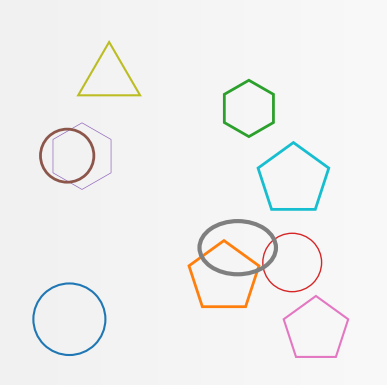[{"shape": "circle", "thickness": 1.5, "radius": 0.46, "center": [0.179, 0.171]}, {"shape": "pentagon", "thickness": 2, "radius": 0.47, "center": [0.578, 0.28]}, {"shape": "hexagon", "thickness": 2, "radius": 0.37, "center": [0.642, 0.718]}, {"shape": "circle", "thickness": 1, "radius": 0.38, "center": [0.754, 0.318]}, {"shape": "hexagon", "thickness": 0.5, "radius": 0.43, "center": [0.212, 0.594]}, {"shape": "circle", "thickness": 2, "radius": 0.34, "center": [0.173, 0.596]}, {"shape": "pentagon", "thickness": 1.5, "radius": 0.44, "center": [0.815, 0.144]}, {"shape": "oval", "thickness": 3, "radius": 0.49, "center": [0.613, 0.357]}, {"shape": "triangle", "thickness": 1.5, "radius": 0.46, "center": [0.282, 0.799]}, {"shape": "pentagon", "thickness": 2, "radius": 0.48, "center": [0.757, 0.534]}]